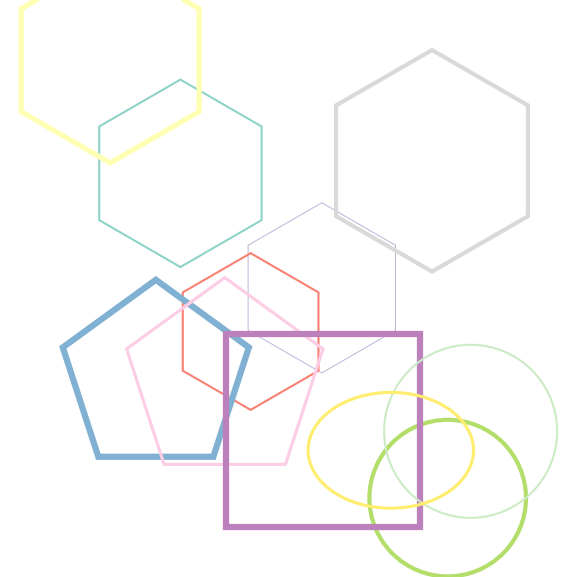[{"shape": "hexagon", "thickness": 1, "radius": 0.81, "center": [0.312, 0.699]}, {"shape": "hexagon", "thickness": 2.5, "radius": 0.89, "center": [0.191, 0.895]}, {"shape": "hexagon", "thickness": 0.5, "radius": 0.74, "center": [0.557, 0.501]}, {"shape": "hexagon", "thickness": 1, "radius": 0.68, "center": [0.434, 0.425]}, {"shape": "pentagon", "thickness": 3, "radius": 0.85, "center": [0.27, 0.345]}, {"shape": "circle", "thickness": 2, "radius": 0.68, "center": [0.775, 0.137]}, {"shape": "pentagon", "thickness": 1.5, "radius": 0.89, "center": [0.389, 0.34]}, {"shape": "hexagon", "thickness": 2, "radius": 0.96, "center": [0.748, 0.721]}, {"shape": "square", "thickness": 3, "radius": 0.84, "center": [0.559, 0.254]}, {"shape": "circle", "thickness": 1, "radius": 0.75, "center": [0.815, 0.252]}, {"shape": "oval", "thickness": 1.5, "radius": 0.72, "center": [0.677, 0.219]}]